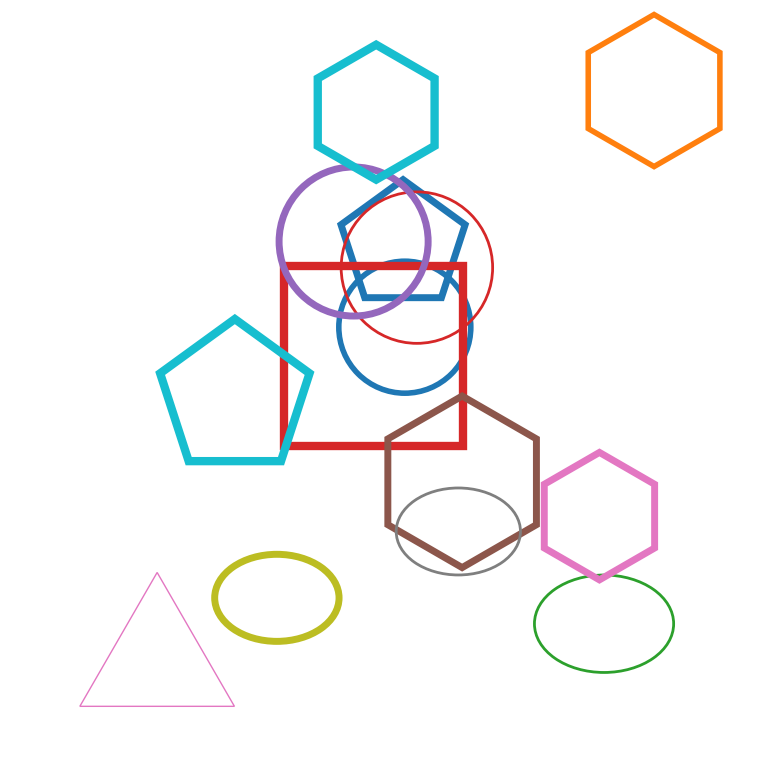[{"shape": "pentagon", "thickness": 2.5, "radius": 0.42, "center": [0.523, 0.682]}, {"shape": "circle", "thickness": 2, "radius": 0.43, "center": [0.526, 0.575]}, {"shape": "hexagon", "thickness": 2, "radius": 0.49, "center": [0.849, 0.882]}, {"shape": "oval", "thickness": 1, "radius": 0.45, "center": [0.784, 0.19]}, {"shape": "square", "thickness": 3, "radius": 0.58, "center": [0.485, 0.538]}, {"shape": "circle", "thickness": 1, "radius": 0.49, "center": [0.541, 0.652]}, {"shape": "circle", "thickness": 2.5, "radius": 0.48, "center": [0.459, 0.686]}, {"shape": "hexagon", "thickness": 2.5, "radius": 0.56, "center": [0.6, 0.374]}, {"shape": "triangle", "thickness": 0.5, "radius": 0.58, "center": [0.204, 0.141]}, {"shape": "hexagon", "thickness": 2.5, "radius": 0.41, "center": [0.779, 0.33]}, {"shape": "oval", "thickness": 1, "radius": 0.4, "center": [0.595, 0.31]}, {"shape": "oval", "thickness": 2.5, "radius": 0.4, "center": [0.36, 0.224]}, {"shape": "pentagon", "thickness": 3, "radius": 0.51, "center": [0.305, 0.484]}, {"shape": "hexagon", "thickness": 3, "radius": 0.44, "center": [0.489, 0.854]}]